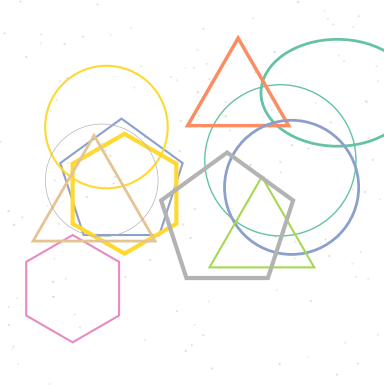[{"shape": "oval", "thickness": 2, "radius": 0.99, "center": [0.876, 0.759]}, {"shape": "circle", "thickness": 1, "radius": 0.98, "center": [0.728, 0.584]}, {"shape": "triangle", "thickness": 2.5, "radius": 0.76, "center": [0.619, 0.749]}, {"shape": "pentagon", "thickness": 1.5, "radius": 0.84, "center": [0.316, 0.525]}, {"shape": "circle", "thickness": 2, "radius": 0.87, "center": [0.757, 0.513]}, {"shape": "hexagon", "thickness": 1.5, "radius": 0.7, "center": [0.189, 0.25]}, {"shape": "triangle", "thickness": 1.5, "radius": 0.78, "center": [0.68, 0.384]}, {"shape": "hexagon", "thickness": 3, "radius": 0.78, "center": [0.323, 0.497]}, {"shape": "circle", "thickness": 1.5, "radius": 0.8, "center": [0.276, 0.67]}, {"shape": "triangle", "thickness": 2, "radius": 0.91, "center": [0.244, 0.465]}, {"shape": "circle", "thickness": 0.5, "radius": 0.73, "center": [0.264, 0.531]}, {"shape": "pentagon", "thickness": 3, "radius": 0.9, "center": [0.59, 0.424]}]